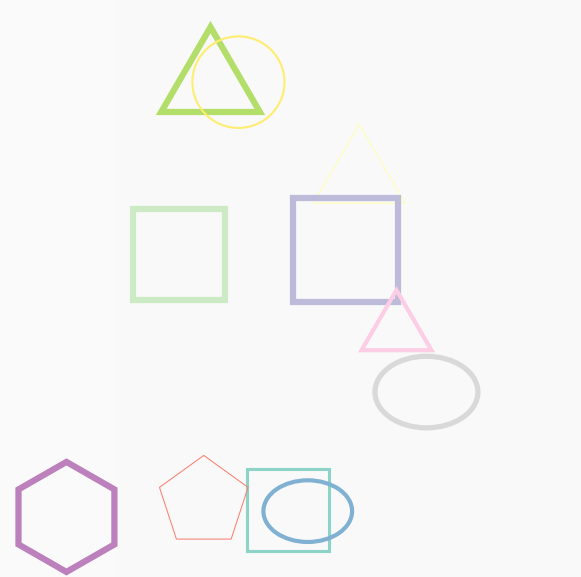[{"shape": "square", "thickness": 1.5, "radius": 0.35, "center": [0.495, 0.116]}, {"shape": "triangle", "thickness": 0.5, "radius": 0.46, "center": [0.618, 0.693]}, {"shape": "square", "thickness": 3, "radius": 0.45, "center": [0.594, 0.566]}, {"shape": "pentagon", "thickness": 0.5, "radius": 0.4, "center": [0.351, 0.13]}, {"shape": "oval", "thickness": 2, "radius": 0.38, "center": [0.529, 0.114]}, {"shape": "triangle", "thickness": 3, "radius": 0.49, "center": [0.362, 0.854]}, {"shape": "triangle", "thickness": 2, "radius": 0.35, "center": [0.682, 0.427]}, {"shape": "oval", "thickness": 2.5, "radius": 0.44, "center": [0.734, 0.32]}, {"shape": "hexagon", "thickness": 3, "radius": 0.48, "center": [0.114, 0.104]}, {"shape": "square", "thickness": 3, "radius": 0.39, "center": [0.308, 0.558]}, {"shape": "circle", "thickness": 1, "radius": 0.4, "center": [0.41, 0.857]}]